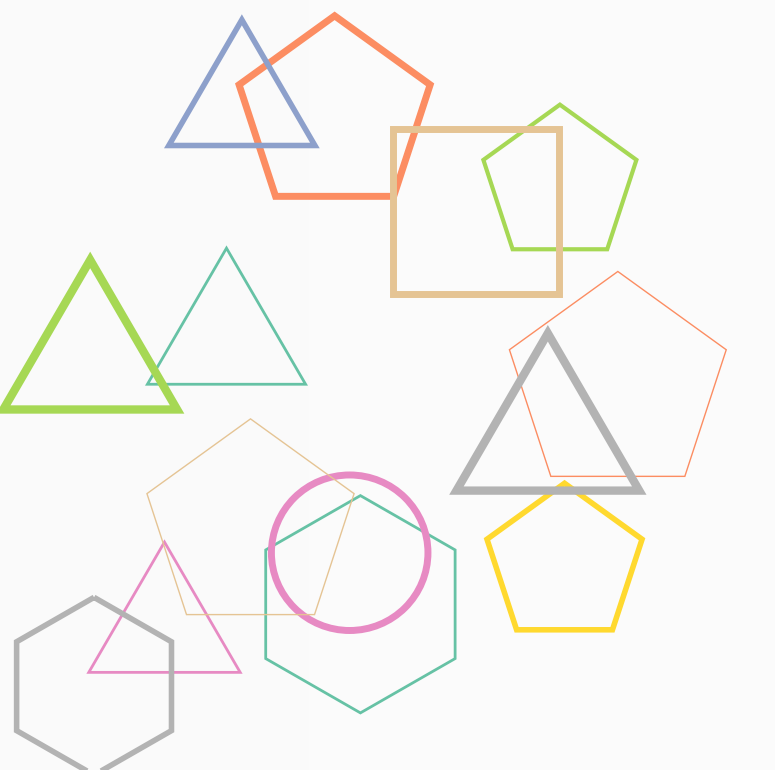[{"shape": "triangle", "thickness": 1, "radius": 0.59, "center": [0.292, 0.56]}, {"shape": "hexagon", "thickness": 1, "radius": 0.71, "center": [0.465, 0.215]}, {"shape": "pentagon", "thickness": 2.5, "radius": 0.65, "center": [0.432, 0.85]}, {"shape": "pentagon", "thickness": 0.5, "radius": 0.74, "center": [0.797, 0.5]}, {"shape": "triangle", "thickness": 2, "radius": 0.54, "center": [0.312, 0.865]}, {"shape": "circle", "thickness": 2.5, "radius": 0.5, "center": [0.451, 0.282]}, {"shape": "triangle", "thickness": 1, "radius": 0.56, "center": [0.212, 0.183]}, {"shape": "triangle", "thickness": 3, "radius": 0.65, "center": [0.116, 0.533]}, {"shape": "pentagon", "thickness": 1.5, "radius": 0.52, "center": [0.722, 0.76]}, {"shape": "pentagon", "thickness": 2, "radius": 0.53, "center": [0.728, 0.267]}, {"shape": "pentagon", "thickness": 0.5, "radius": 0.7, "center": [0.323, 0.315]}, {"shape": "square", "thickness": 2.5, "radius": 0.54, "center": [0.614, 0.725]}, {"shape": "hexagon", "thickness": 2, "radius": 0.58, "center": [0.121, 0.109]}, {"shape": "triangle", "thickness": 3, "radius": 0.68, "center": [0.707, 0.431]}]